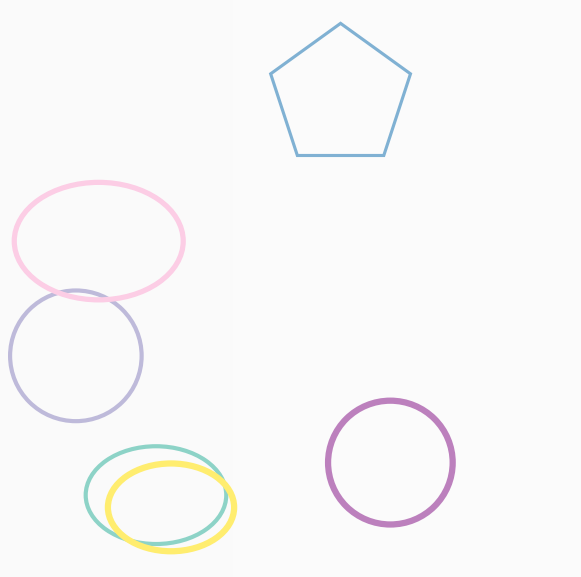[{"shape": "oval", "thickness": 2, "radius": 0.6, "center": [0.268, 0.142]}, {"shape": "circle", "thickness": 2, "radius": 0.57, "center": [0.131, 0.383]}, {"shape": "pentagon", "thickness": 1.5, "radius": 0.63, "center": [0.586, 0.832]}, {"shape": "oval", "thickness": 2.5, "radius": 0.73, "center": [0.17, 0.582]}, {"shape": "circle", "thickness": 3, "radius": 0.54, "center": [0.672, 0.198]}, {"shape": "oval", "thickness": 3, "radius": 0.54, "center": [0.294, 0.121]}]